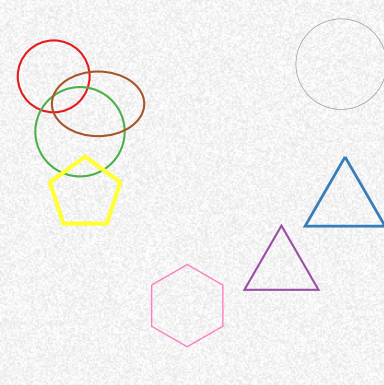[{"shape": "circle", "thickness": 1.5, "radius": 0.47, "center": [0.139, 0.802]}, {"shape": "triangle", "thickness": 2, "radius": 0.6, "center": [0.896, 0.473]}, {"shape": "circle", "thickness": 1.5, "radius": 0.58, "center": [0.208, 0.658]}, {"shape": "triangle", "thickness": 1.5, "radius": 0.56, "center": [0.731, 0.303]}, {"shape": "pentagon", "thickness": 3, "radius": 0.48, "center": [0.221, 0.497]}, {"shape": "oval", "thickness": 1.5, "radius": 0.6, "center": [0.255, 0.73]}, {"shape": "hexagon", "thickness": 1, "radius": 0.53, "center": [0.486, 0.206]}, {"shape": "circle", "thickness": 0.5, "radius": 0.59, "center": [0.886, 0.833]}]